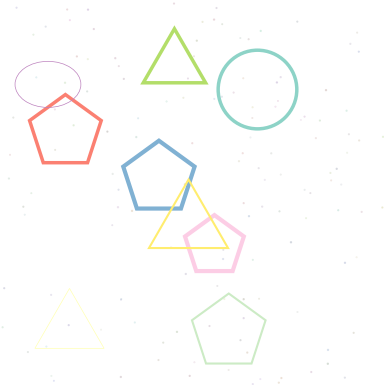[{"shape": "circle", "thickness": 2.5, "radius": 0.51, "center": [0.669, 0.767]}, {"shape": "triangle", "thickness": 0.5, "radius": 0.52, "center": [0.181, 0.147]}, {"shape": "pentagon", "thickness": 2.5, "radius": 0.49, "center": [0.17, 0.657]}, {"shape": "pentagon", "thickness": 3, "radius": 0.49, "center": [0.413, 0.537]}, {"shape": "triangle", "thickness": 2.5, "radius": 0.47, "center": [0.453, 0.832]}, {"shape": "pentagon", "thickness": 3, "radius": 0.4, "center": [0.557, 0.361]}, {"shape": "oval", "thickness": 0.5, "radius": 0.43, "center": [0.125, 0.781]}, {"shape": "pentagon", "thickness": 1.5, "radius": 0.5, "center": [0.594, 0.137]}, {"shape": "triangle", "thickness": 1.5, "radius": 0.59, "center": [0.49, 0.415]}]